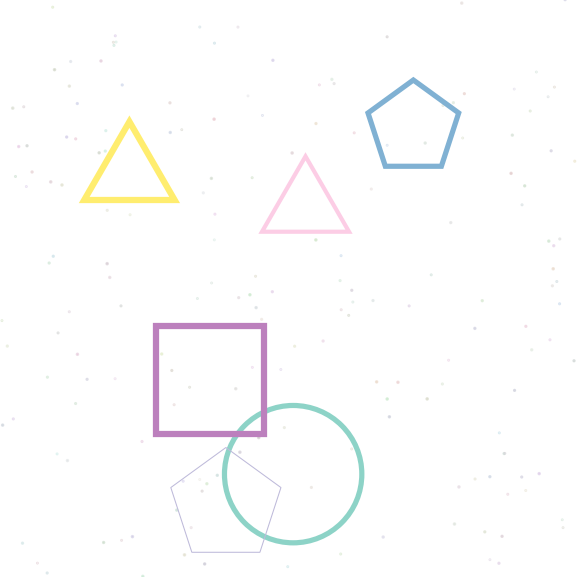[{"shape": "circle", "thickness": 2.5, "radius": 0.59, "center": [0.508, 0.178]}, {"shape": "pentagon", "thickness": 0.5, "radius": 0.5, "center": [0.391, 0.124]}, {"shape": "pentagon", "thickness": 2.5, "radius": 0.41, "center": [0.716, 0.778]}, {"shape": "triangle", "thickness": 2, "radius": 0.44, "center": [0.529, 0.641]}, {"shape": "square", "thickness": 3, "radius": 0.47, "center": [0.363, 0.341]}, {"shape": "triangle", "thickness": 3, "radius": 0.45, "center": [0.224, 0.698]}]